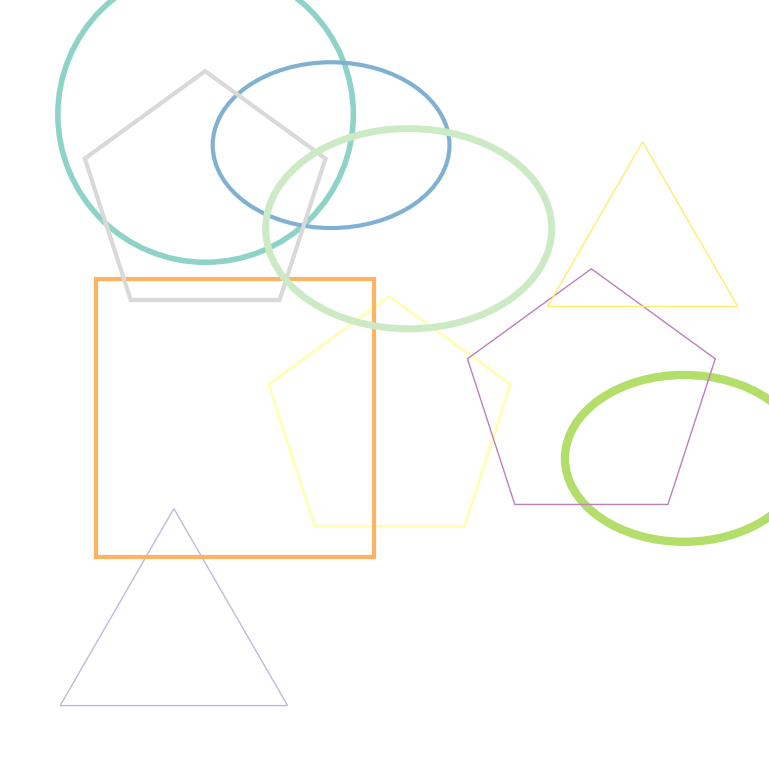[{"shape": "circle", "thickness": 2, "radius": 0.96, "center": [0.267, 0.851]}, {"shape": "pentagon", "thickness": 1, "radius": 0.83, "center": [0.506, 0.45]}, {"shape": "triangle", "thickness": 0.5, "radius": 0.85, "center": [0.226, 0.169]}, {"shape": "oval", "thickness": 1.5, "radius": 0.77, "center": [0.43, 0.812]}, {"shape": "square", "thickness": 1.5, "radius": 0.9, "center": [0.305, 0.457]}, {"shape": "oval", "thickness": 3, "radius": 0.77, "center": [0.888, 0.405]}, {"shape": "pentagon", "thickness": 1.5, "radius": 0.82, "center": [0.266, 0.743]}, {"shape": "pentagon", "thickness": 0.5, "radius": 0.85, "center": [0.768, 0.482]}, {"shape": "oval", "thickness": 2.5, "radius": 0.93, "center": [0.531, 0.703]}, {"shape": "triangle", "thickness": 0.5, "radius": 0.71, "center": [0.835, 0.673]}]